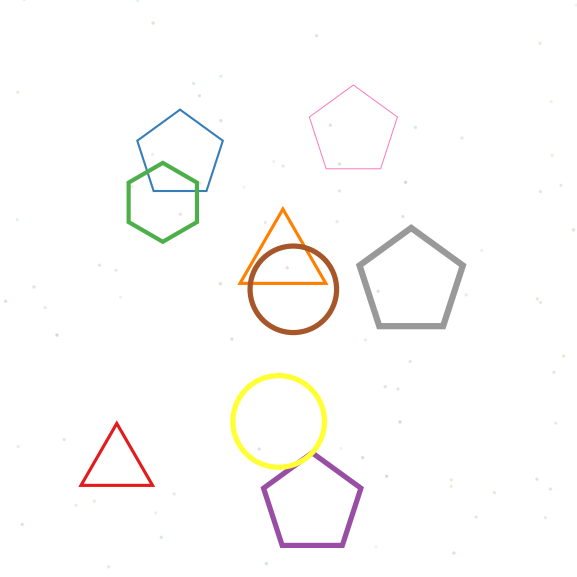[{"shape": "triangle", "thickness": 1.5, "radius": 0.36, "center": [0.202, 0.194]}, {"shape": "pentagon", "thickness": 1, "radius": 0.39, "center": [0.312, 0.731]}, {"shape": "hexagon", "thickness": 2, "radius": 0.34, "center": [0.282, 0.649]}, {"shape": "pentagon", "thickness": 2.5, "radius": 0.44, "center": [0.541, 0.126]}, {"shape": "triangle", "thickness": 1.5, "radius": 0.43, "center": [0.49, 0.551]}, {"shape": "circle", "thickness": 2.5, "radius": 0.4, "center": [0.483, 0.269]}, {"shape": "circle", "thickness": 2.5, "radius": 0.37, "center": [0.508, 0.498]}, {"shape": "pentagon", "thickness": 0.5, "radius": 0.4, "center": [0.612, 0.772]}, {"shape": "pentagon", "thickness": 3, "radius": 0.47, "center": [0.712, 0.51]}]